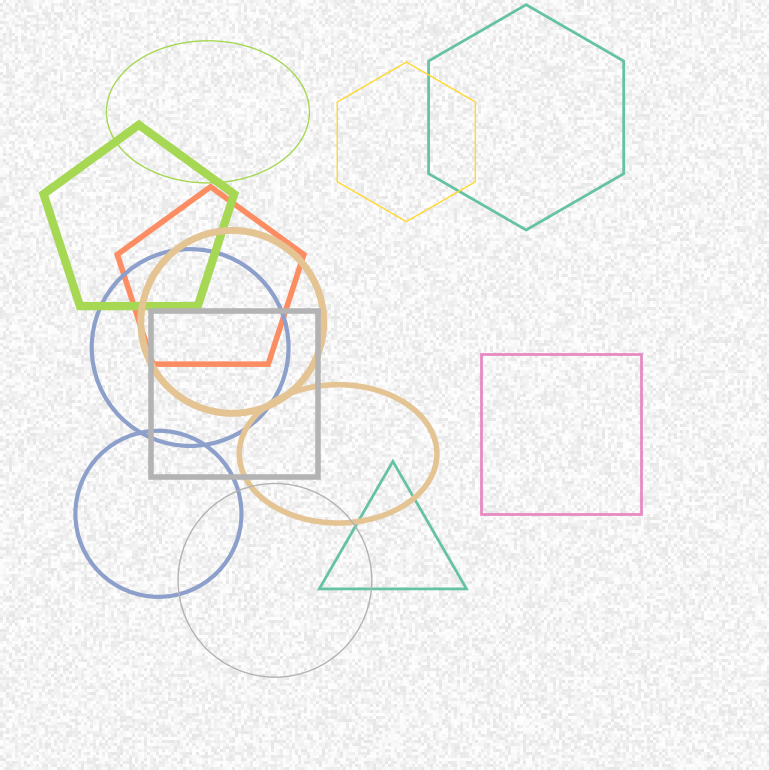[{"shape": "triangle", "thickness": 1, "radius": 0.55, "center": [0.51, 0.29]}, {"shape": "hexagon", "thickness": 1, "radius": 0.73, "center": [0.683, 0.848]}, {"shape": "pentagon", "thickness": 2, "radius": 0.64, "center": [0.273, 0.63]}, {"shape": "circle", "thickness": 1.5, "radius": 0.54, "center": [0.206, 0.333]}, {"shape": "circle", "thickness": 1.5, "radius": 0.64, "center": [0.247, 0.549]}, {"shape": "square", "thickness": 1, "radius": 0.52, "center": [0.728, 0.436]}, {"shape": "oval", "thickness": 0.5, "radius": 0.66, "center": [0.27, 0.855]}, {"shape": "pentagon", "thickness": 3, "radius": 0.65, "center": [0.18, 0.708]}, {"shape": "hexagon", "thickness": 0.5, "radius": 0.52, "center": [0.528, 0.816]}, {"shape": "circle", "thickness": 2.5, "radius": 0.59, "center": [0.302, 0.582]}, {"shape": "oval", "thickness": 2, "radius": 0.64, "center": [0.439, 0.411]}, {"shape": "square", "thickness": 2, "radius": 0.54, "center": [0.305, 0.488]}, {"shape": "circle", "thickness": 0.5, "radius": 0.63, "center": [0.357, 0.246]}]